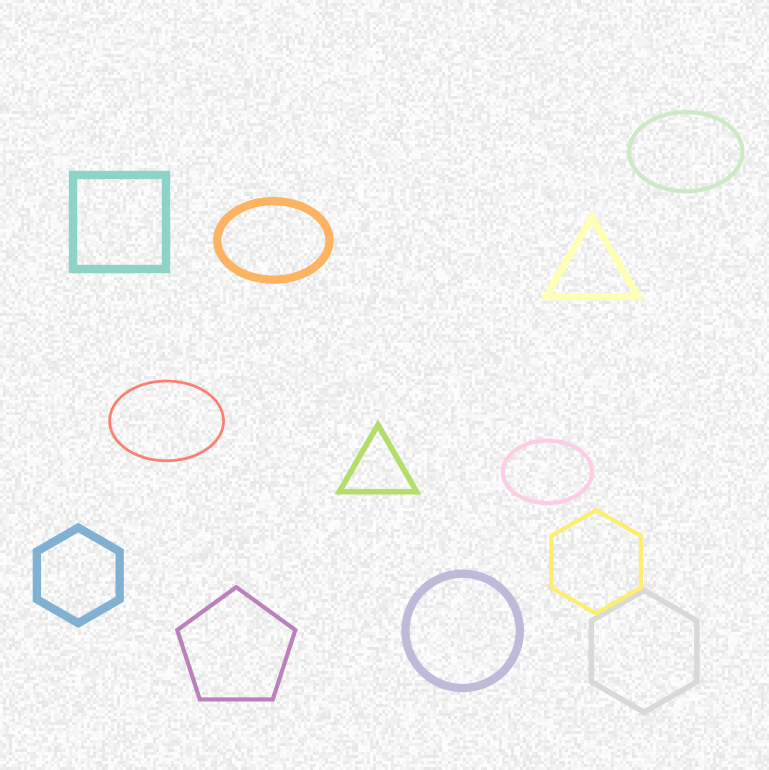[{"shape": "square", "thickness": 3, "radius": 0.3, "center": [0.155, 0.712]}, {"shape": "triangle", "thickness": 2.5, "radius": 0.34, "center": [0.769, 0.649]}, {"shape": "circle", "thickness": 3, "radius": 0.37, "center": [0.601, 0.181]}, {"shape": "oval", "thickness": 1, "radius": 0.37, "center": [0.216, 0.453]}, {"shape": "hexagon", "thickness": 3, "radius": 0.31, "center": [0.102, 0.253]}, {"shape": "oval", "thickness": 3, "radius": 0.36, "center": [0.355, 0.688]}, {"shape": "triangle", "thickness": 2, "radius": 0.29, "center": [0.491, 0.39]}, {"shape": "oval", "thickness": 1.5, "radius": 0.29, "center": [0.711, 0.387]}, {"shape": "hexagon", "thickness": 2, "radius": 0.4, "center": [0.837, 0.154]}, {"shape": "pentagon", "thickness": 1.5, "radius": 0.4, "center": [0.307, 0.157]}, {"shape": "oval", "thickness": 1.5, "radius": 0.37, "center": [0.891, 0.803]}, {"shape": "hexagon", "thickness": 1.5, "radius": 0.34, "center": [0.774, 0.27]}]